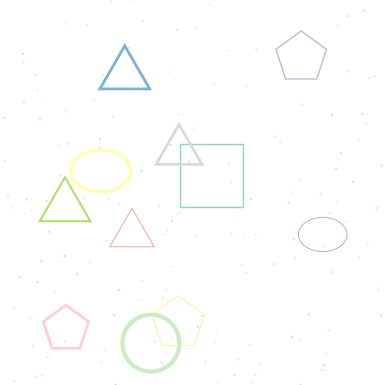[{"shape": "square", "thickness": 1, "radius": 0.41, "center": [0.55, 0.543]}, {"shape": "oval", "thickness": 2.5, "radius": 0.39, "center": [0.262, 0.556]}, {"shape": "pentagon", "thickness": 1, "radius": 0.34, "center": [0.782, 0.851]}, {"shape": "triangle", "thickness": 0.5, "radius": 0.33, "center": [0.343, 0.392]}, {"shape": "triangle", "thickness": 2, "radius": 0.37, "center": [0.324, 0.806]}, {"shape": "triangle", "thickness": 1.5, "radius": 0.38, "center": [0.169, 0.463]}, {"shape": "pentagon", "thickness": 2, "radius": 0.31, "center": [0.171, 0.146]}, {"shape": "triangle", "thickness": 2, "radius": 0.34, "center": [0.465, 0.608]}, {"shape": "oval", "thickness": 0.5, "radius": 0.32, "center": [0.838, 0.391]}, {"shape": "circle", "thickness": 3, "radius": 0.37, "center": [0.392, 0.109]}, {"shape": "pentagon", "thickness": 0.5, "radius": 0.36, "center": [0.463, 0.161]}]